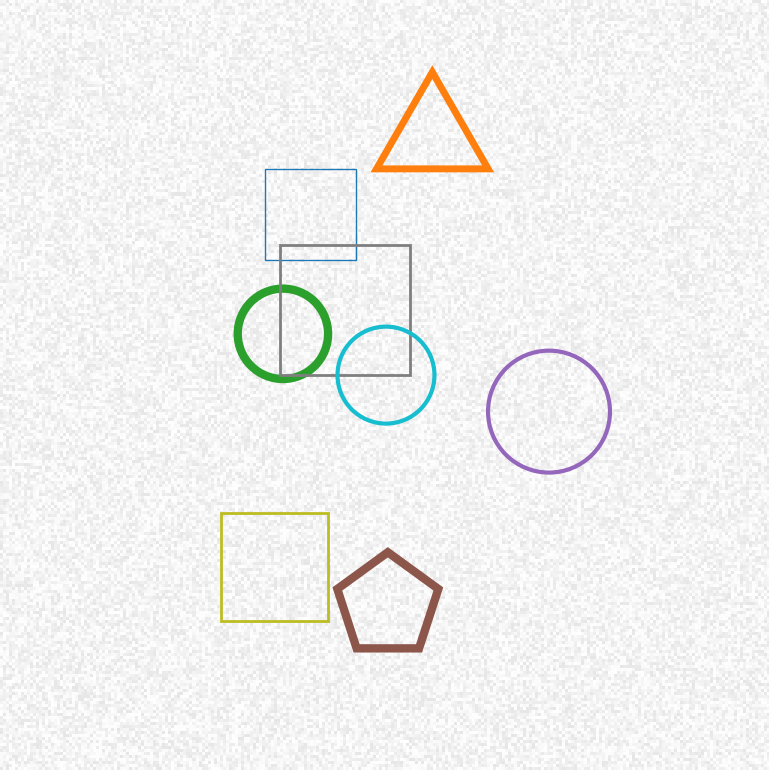[{"shape": "square", "thickness": 0.5, "radius": 0.3, "center": [0.403, 0.721]}, {"shape": "triangle", "thickness": 2.5, "radius": 0.42, "center": [0.561, 0.823]}, {"shape": "circle", "thickness": 3, "radius": 0.29, "center": [0.367, 0.566]}, {"shape": "circle", "thickness": 1.5, "radius": 0.4, "center": [0.713, 0.465]}, {"shape": "pentagon", "thickness": 3, "radius": 0.34, "center": [0.504, 0.214]}, {"shape": "square", "thickness": 1, "radius": 0.42, "center": [0.448, 0.597]}, {"shape": "square", "thickness": 1, "radius": 0.35, "center": [0.357, 0.264]}, {"shape": "circle", "thickness": 1.5, "radius": 0.31, "center": [0.501, 0.513]}]